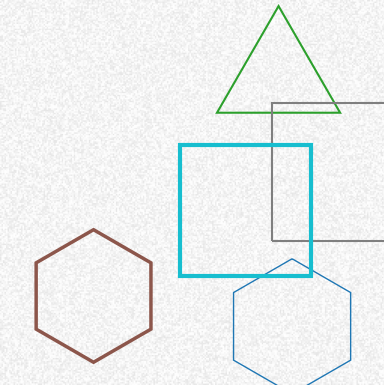[{"shape": "hexagon", "thickness": 1, "radius": 0.88, "center": [0.759, 0.152]}, {"shape": "triangle", "thickness": 1.5, "radius": 0.92, "center": [0.724, 0.8]}, {"shape": "hexagon", "thickness": 2.5, "radius": 0.86, "center": [0.243, 0.231]}, {"shape": "square", "thickness": 1.5, "radius": 0.89, "center": [0.884, 0.553]}, {"shape": "square", "thickness": 3, "radius": 0.85, "center": [0.637, 0.452]}]